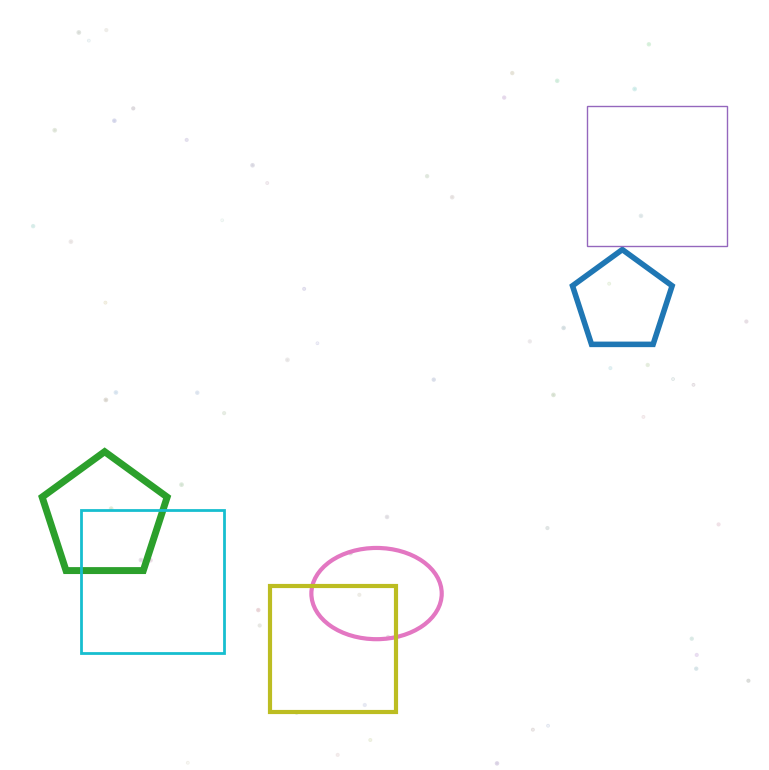[{"shape": "pentagon", "thickness": 2, "radius": 0.34, "center": [0.808, 0.608]}, {"shape": "pentagon", "thickness": 2.5, "radius": 0.43, "center": [0.136, 0.328]}, {"shape": "square", "thickness": 0.5, "radius": 0.45, "center": [0.854, 0.772]}, {"shape": "oval", "thickness": 1.5, "radius": 0.42, "center": [0.489, 0.229]}, {"shape": "square", "thickness": 1.5, "radius": 0.41, "center": [0.433, 0.157]}, {"shape": "square", "thickness": 1, "radius": 0.46, "center": [0.198, 0.245]}]